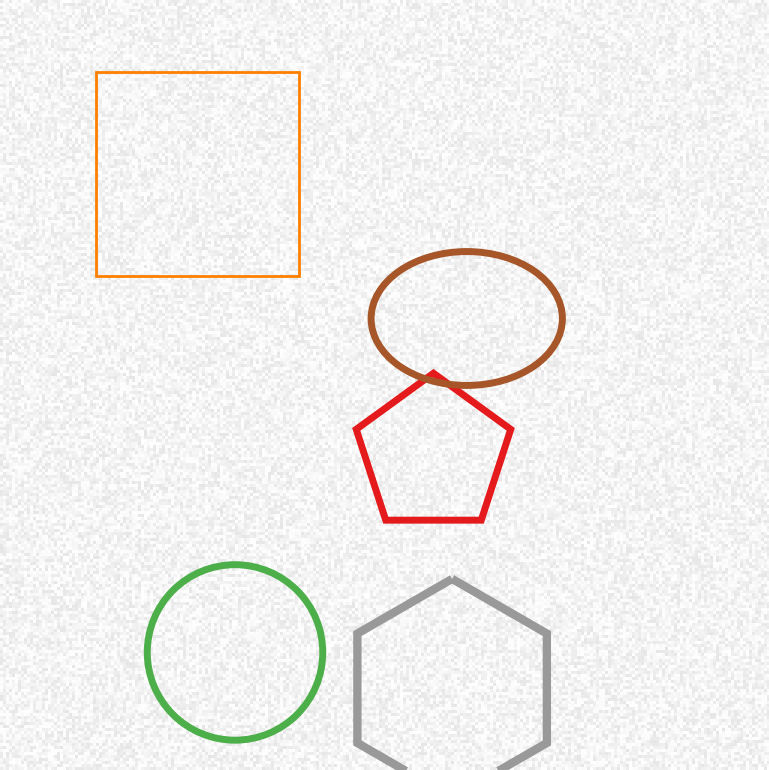[{"shape": "pentagon", "thickness": 2.5, "radius": 0.53, "center": [0.563, 0.41]}, {"shape": "circle", "thickness": 2.5, "radius": 0.57, "center": [0.305, 0.153]}, {"shape": "square", "thickness": 1, "radius": 0.66, "center": [0.256, 0.774]}, {"shape": "oval", "thickness": 2.5, "radius": 0.62, "center": [0.606, 0.586]}, {"shape": "hexagon", "thickness": 3, "radius": 0.71, "center": [0.587, 0.106]}]